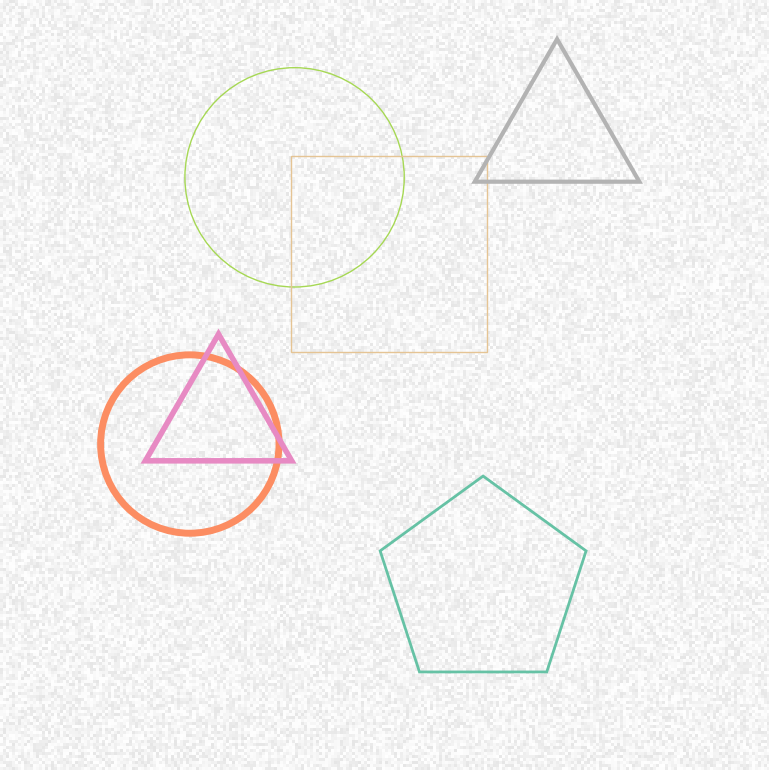[{"shape": "pentagon", "thickness": 1, "radius": 0.7, "center": [0.627, 0.241]}, {"shape": "circle", "thickness": 2.5, "radius": 0.58, "center": [0.247, 0.423]}, {"shape": "triangle", "thickness": 2, "radius": 0.55, "center": [0.284, 0.456]}, {"shape": "circle", "thickness": 0.5, "radius": 0.71, "center": [0.383, 0.77]}, {"shape": "square", "thickness": 0.5, "radius": 0.63, "center": [0.505, 0.67]}, {"shape": "triangle", "thickness": 1.5, "radius": 0.62, "center": [0.723, 0.826]}]